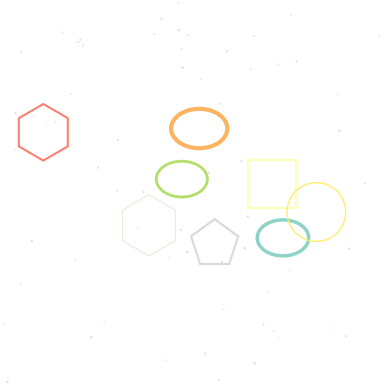[{"shape": "oval", "thickness": 2.5, "radius": 0.33, "center": [0.735, 0.382]}, {"shape": "square", "thickness": 1.5, "radius": 0.31, "center": [0.707, 0.523]}, {"shape": "hexagon", "thickness": 1.5, "radius": 0.37, "center": [0.112, 0.656]}, {"shape": "oval", "thickness": 3, "radius": 0.37, "center": [0.517, 0.666]}, {"shape": "oval", "thickness": 2, "radius": 0.33, "center": [0.472, 0.535]}, {"shape": "pentagon", "thickness": 1.5, "radius": 0.32, "center": [0.558, 0.366]}, {"shape": "hexagon", "thickness": 0.5, "radius": 0.4, "center": [0.386, 0.415]}, {"shape": "circle", "thickness": 1, "radius": 0.38, "center": [0.822, 0.449]}]